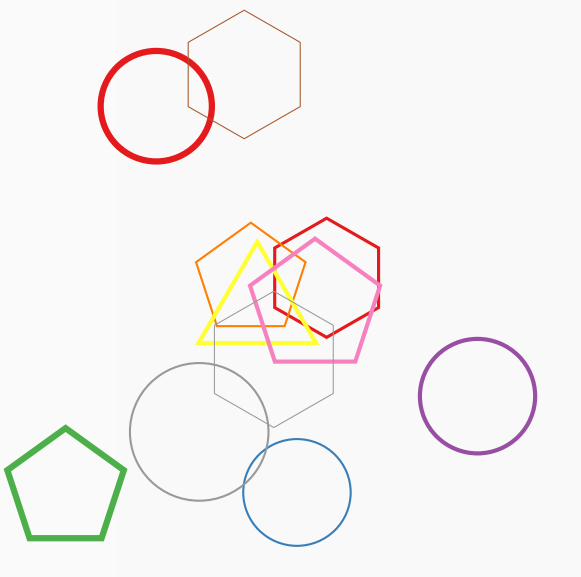[{"shape": "hexagon", "thickness": 1.5, "radius": 0.52, "center": [0.562, 0.518]}, {"shape": "circle", "thickness": 3, "radius": 0.48, "center": [0.269, 0.815]}, {"shape": "circle", "thickness": 1, "radius": 0.46, "center": [0.511, 0.146]}, {"shape": "pentagon", "thickness": 3, "radius": 0.53, "center": [0.113, 0.152]}, {"shape": "circle", "thickness": 2, "radius": 0.5, "center": [0.822, 0.313]}, {"shape": "pentagon", "thickness": 1, "radius": 0.5, "center": [0.431, 0.515]}, {"shape": "triangle", "thickness": 2, "radius": 0.58, "center": [0.443, 0.464]}, {"shape": "hexagon", "thickness": 0.5, "radius": 0.56, "center": [0.42, 0.87]}, {"shape": "pentagon", "thickness": 2, "radius": 0.59, "center": [0.542, 0.468]}, {"shape": "circle", "thickness": 1, "radius": 0.6, "center": [0.343, 0.251]}, {"shape": "hexagon", "thickness": 0.5, "radius": 0.59, "center": [0.471, 0.377]}]